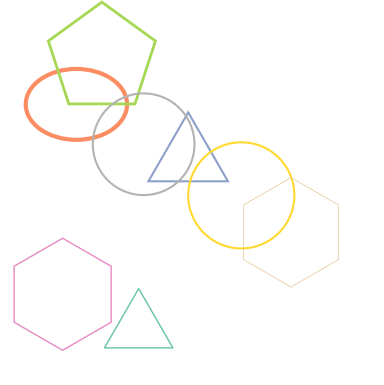[{"shape": "triangle", "thickness": 1, "radius": 0.51, "center": [0.36, 0.148]}, {"shape": "oval", "thickness": 3, "radius": 0.66, "center": [0.198, 0.729]}, {"shape": "triangle", "thickness": 1.5, "radius": 0.6, "center": [0.489, 0.589]}, {"shape": "hexagon", "thickness": 1, "radius": 0.73, "center": [0.163, 0.236]}, {"shape": "pentagon", "thickness": 2, "radius": 0.73, "center": [0.265, 0.848]}, {"shape": "circle", "thickness": 1.5, "radius": 0.69, "center": [0.627, 0.493]}, {"shape": "hexagon", "thickness": 0.5, "radius": 0.71, "center": [0.756, 0.397]}, {"shape": "circle", "thickness": 1.5, "radius": 0.66, "center": [0.373, 0.625]}]